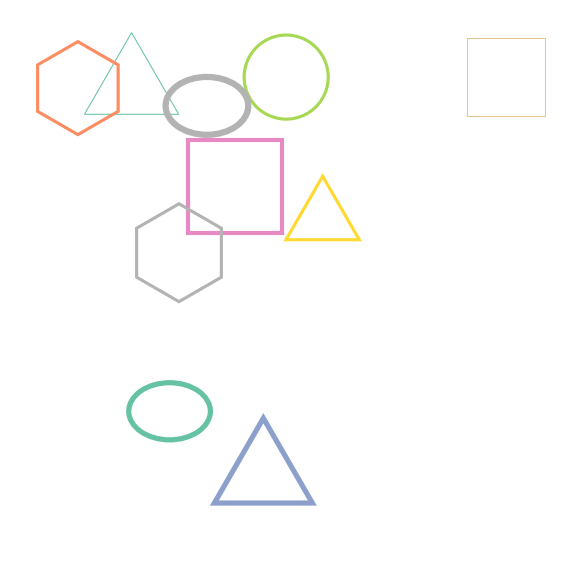[{"shape": "oval", "thickness": 2.5, "radius": 0.35, "center": [0.294, 0.287]}, {"shape": "triangle", "thickness": 0.5, "radius": 0.47, "center": [0.228, 0.848]}, {"shape": "hexagon", "thickness": 1.5, "radius": 0.4, "center": [0.135, 0.847]}, {"shape": "triangle", "thickness": 2.5, "radius": 0.49, "center": [0.456, 0.177]}, {"shape": "square", "thickness": 2, "radius": 0.41, "center": [0.407, 0.676]}, {"shape": "circle", "thickness": 1.5, "radius": 0.36, "center": [0.496, 0.866]}, {"shape": "triangle", "thickness": 1.5, "radius": 0.37, "center": [0.559, 0.621]}, {"shape": "square", "thickness": 0.5, "radius": 0.34, "center": [0.877, 0.866]}, {"shape": "oval", "thickness": 3, "radius": 0.36, "center": [0.358, 0.816]}, {"shape": "hexagon", "thickness": 1.5, "radius": 0.42, "center": [0.31, 0.562]}]